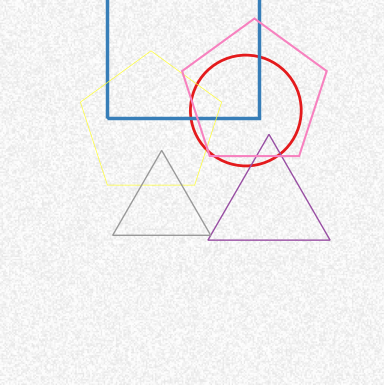[{"shape": "circle", "thickness": 2, "radius": 0.72, "center": [0.638, 0.713]}, {"shape": "square", "thickness": 2.5, "radius": 0.99, "center": [0.476, 0.891]}, {"shape": "triangle", "thickness": 1, "radius": 0.92, "center": [0.699, 0.468]}, {"shape": "pentagon", "thickness": 0.5, "radius": 0.96, "center": [0.392, 0.675]}, {"shape": "pentagon", "thickness": 1.5, "radius": 0.99, "center": [0.661, 0.754]}, {"shape": "triangle", "thickness": 1, "radius": 0.74, "center": [0.42, 0.462]}]